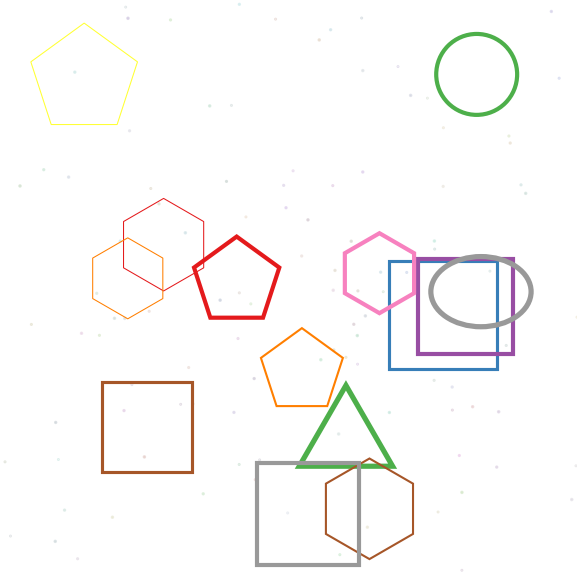[{"shape": "pentagon", "thickness": 2, "radius": 0.39, "center": [0.41, 0.512]}, {"shape": "hexagon", "thickness": 0.5, "radius": 0.4, "center": [0.283, 0.575]}, {"shape": "square", "thickness": 1.5, "radius": 0.47, "center": [0.768, 0.454]}, {"shape": "triangle", "thickness": 2.5, "radius": 0.47, "center": [0.599, 0.238]}, {"shape": "circle", "thickness": 2, "radius": 0.35, "center": [0.825, 0.87]}, {"shape": "square", "thickness": 2, "radius": 0.41, "center": [0.806, 0.468]}, {"shape": "pentagon", "thickness": 1, "radius": 0.37, "center": [0.523, 0.356]}, {"shape": "hexagon", "thickness": 0.5, "radius": 0.35, "center": [0.221, 0.517]}, {"shape": "pentagon", "thickness": 0.5, "radius": 0.49, "center": [0.146, 0.862]}, {"shape": "hexagon", "thickness": 1, "radius": 0.44, "center": [0.64, 0.118]}, {"shape": "square", "thickness": 1.5, "radius": 0.39, "center": [0.255, 0.259]}, {"shape": "hexagon", "thickness": 2, "radius": 0.35, "center": [0.657, 0.526]}, {"shape": "oval", "thickness": 2.5, "radius": 0.43, "center": [0.833, 0.494]}, {"shape": "square", "thickness": 2, "radius": 0.44, "center": [0.534, 0.109]}]